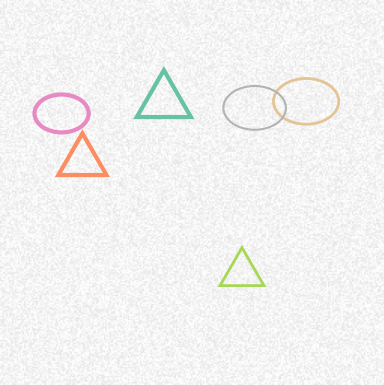[{"shape": "triangle", "thickness": 3, "radius": 0.41, "center": [0.426, 0.737]}, {"shape": "triangle", "thickness": 3, "radius": 0.36, "center": [0.214, 0.581]}, {"shape": "oval", "thickness": 3, "radius": 0.35, "center": [0.16, 0.705]}, {"shape": "triangle", "thickness": 2, "radius": 0.33, "center": [0.629, 0.291]}, {"shape": "oval", "thickness": 2, "radius": 0.42, "center": [0.795, 0.737]}, {"shape": "oval", "thickness": 1.5, "radius": 0.41, "center": [0.661, 0.72]}]